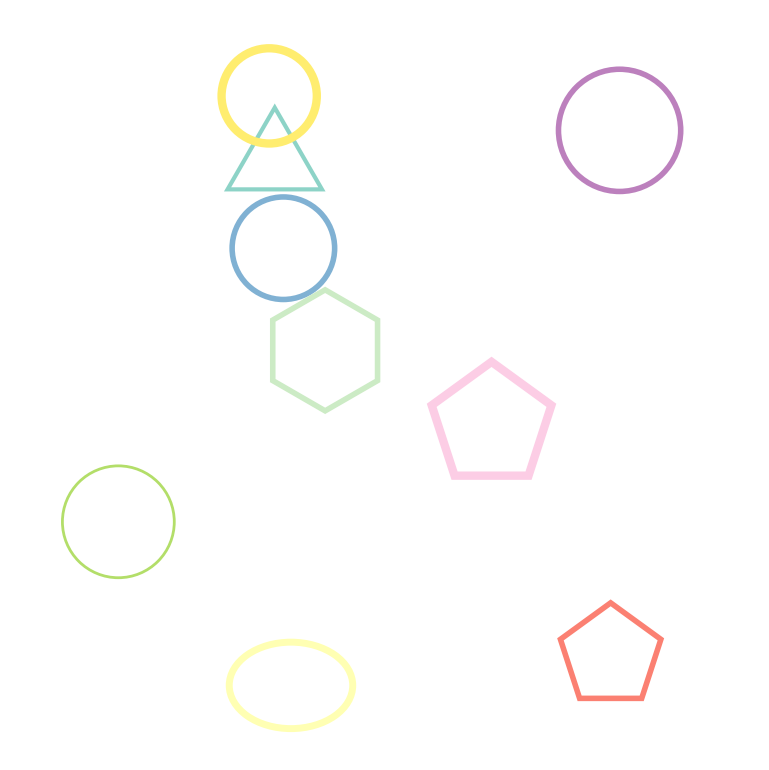[{"shape": "triangle", "thickness": 1.5, "radius": 0.35, "center": [0.357, 0.789]}, {"shape": "oval", "thickness": 2.5, "radius": 0.4, "center": [0.378, 0.11]}, {"shape": "pentagon", "thickness": 2, "radius": 0.34, "center": [0.793, 0.149]}, {"shape": "circle", "thickness": 2, "radius": 0.33, "center": [0.368, 0.678]}, {"shape": "circle", "thickness": 1, "radius": 0.36, "center": [0.154, 0.322]}, {"shape": "pentagon", "thickness": 3, "radius": 0.41, "center": [0.638, 0.448]}, {"shape": "circle", "thickness": 2, "radius": 0.4, "center": [0.805, 0.831]}, {"shape": "hexagon", "thickness": 2, "radius": 0.39, "center": [0.422, 0.545]}, {"shape": "circle", "thickness": 3, "radius": 0.31, "center": [0.35, 0.875]}]